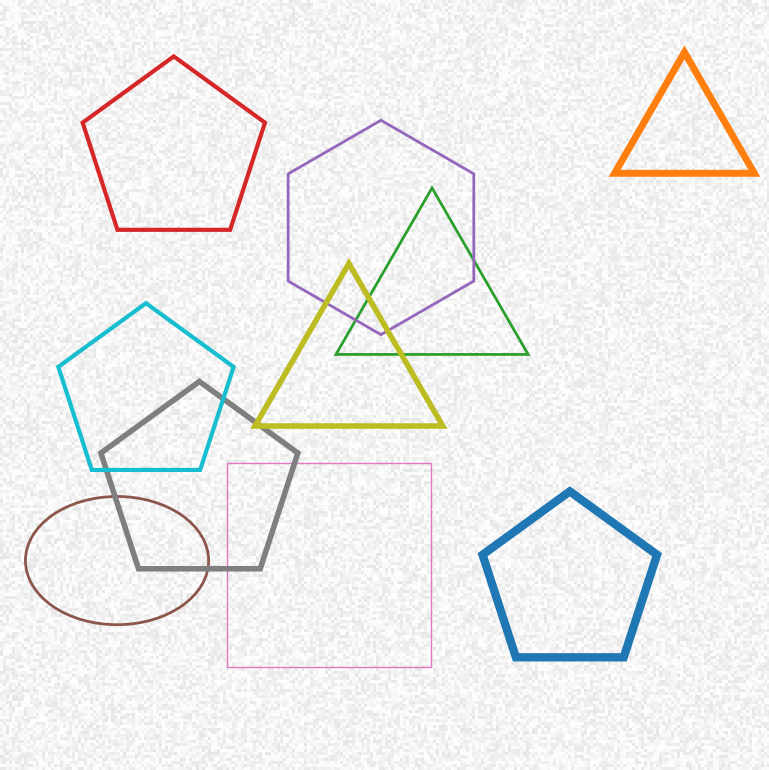[{"shape": "pentagon", "thickness": 3, "radius": 0.6, "center": [0.74, 0.243]}, {"shape": "triangle", "thickness": 2.5, "radius": 0.52, "center": [0.889, 0.827]}, {"shape": "triangle", "thickness": 1, "radius": 0.72, "center": [0.561, 0.612]}, {"shape": "pentagon", "thickness": 1.5, "radius": 0.62, "center": [0.226, 0.802]}, {"shape": "hexagon", "thickness": 1, "radius": 0.7, "center": [0.495, 0.705]}, {"shape": "oval", "thickness": 1, "radius": 0.59, "center": [0.152, 0.272]}, {"shape": "square", "thickness": 0.5, "radius": 0.66, "center": [0.427, 0.266]}, {"shape": "pentagon", "thickness": 2, "radius": 0.67, "center": [0.259, 0.37]}, {"shape": "triangle", "thickness": 2, "radius": 0.7, "center": [0.453, 0.517]}, {"shape": "pentagon", "thickness": 1.5, "radius": 0.6, "center": [0.19, 0.487]}]